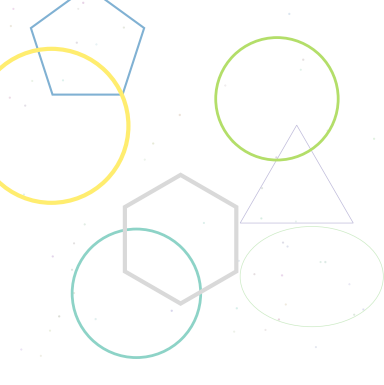[{"shape": "circle", "thickness": 2, "radius": 0.83, "center": [0.354, 0.238]}, {"shape": "triangle", "thickness": 0.5, "radius": 0.85, "center": [0.771, 0.505]}, {"shape": "pentagon", "thickness": 1.5, "radius": 0.77, "center": [0.227, 0.879]}, {"shape": "circle", "thickness": 2, "radius": 0.8, "center": [0.719, 0.743]}, {"shape": "hexagon", "thickness": 3, "radius": 0.84, "center": [0.469, 0.379]}, {"shape": "oval", "thickness": 0.5, "radius": 0.93, "center": [0.81, 0.282]}, {"shape": "circle", "thickness": 3, "radius": 1.0, "center": [0.134, 0.673]}]